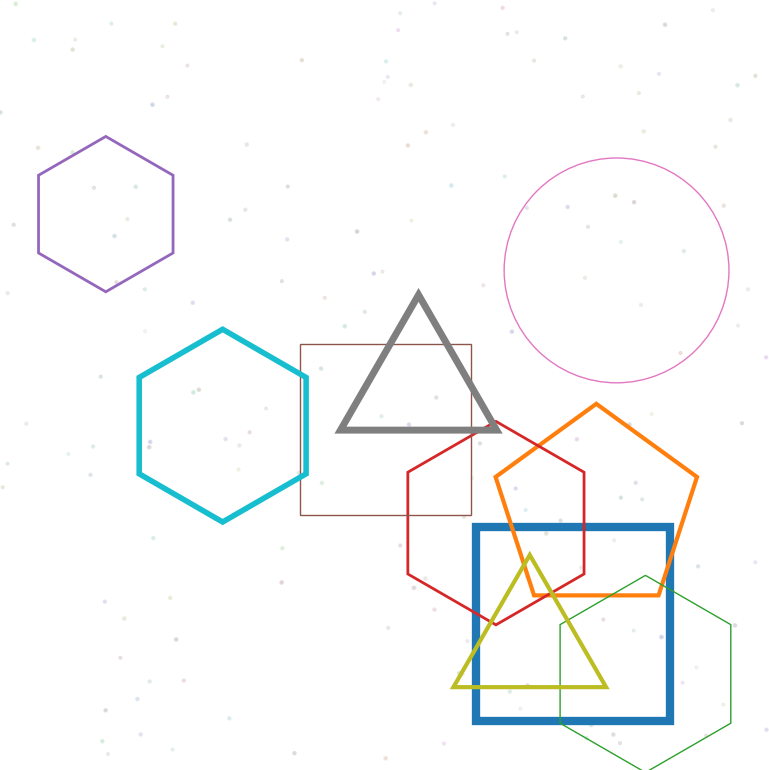[{"shape": "square", "thickness": 3, "radius": 0.63, "center": [0.744, 0.19]}, {"shape": "pentagon", "thickness": 1.5, "radius": 0.69, "center": [0.774, 0.338]}, {"shape": "hexagon", "thickness": 0.5, "radius": 0.64, "center": [0.838, 0.125]}, {"shape": "hexagon", "thickness": 1, "radius": 0.66, "center": [0.644, 0.321]}, {"shape": "hexagon", "thickness": 1, "radius": 0.5, "center": [0.137, 0.722]}, {"shape": "square", "thickness": 0.5, "radius": 0.55, "center": [0.501, 0.442]}, {"shape": "circle", "thickness": 0.5, "radius": 0.73, "center": [0.801, 0.649]}, {"shape": "triangle", "thickness": 2.5, "radius": 0.59, "center": [0.544, 0.5]}, {"shape": "triangle", "thickness": 1.5, "radius": 0.57, "center": [0.688, 0.165]}, {"shape": "hexagon", "thickness": 2, "radius": 0.63, "center": [0.289, 0.447]}]